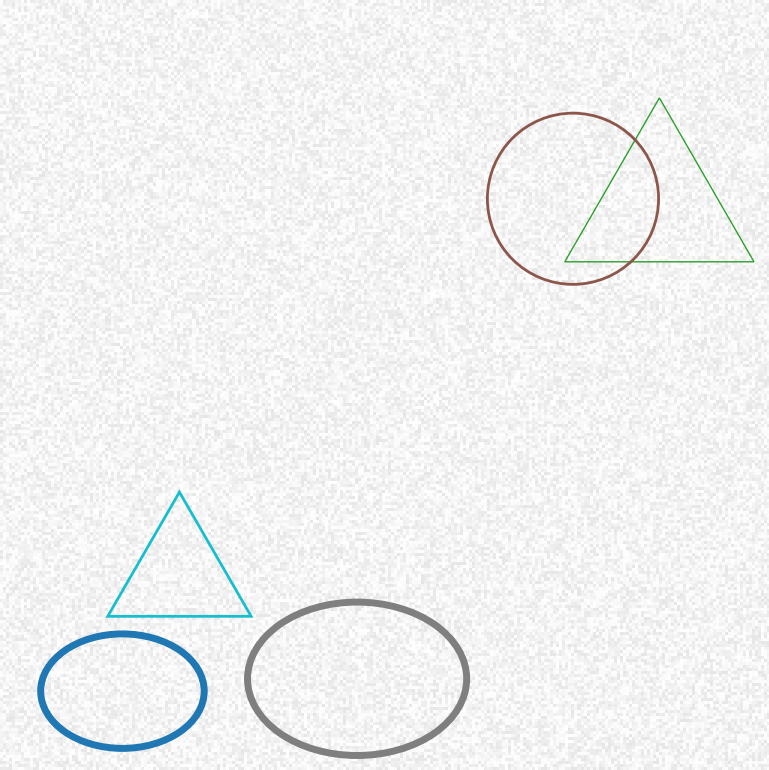[{"shape": "oval", "thickness": 2.5, "radius": 0.53, "center": [0.159, 0.102]}, {"shape": "triangle", "thickness": 0.5, "radius": 0.71, "center": [0.856, 0.731]}, {"shape": "circle", "thickness": 1, "radius": 0.56, "center": [0.744, 0.742]}, {"shape": "oval", "thickness": 2.5, "radius": 0.71, "center": [0.464, 0.118]}, {"shape": "triangle", "thickness": 1, "radius": 0.54, "center": [0.233, 0.253]}]